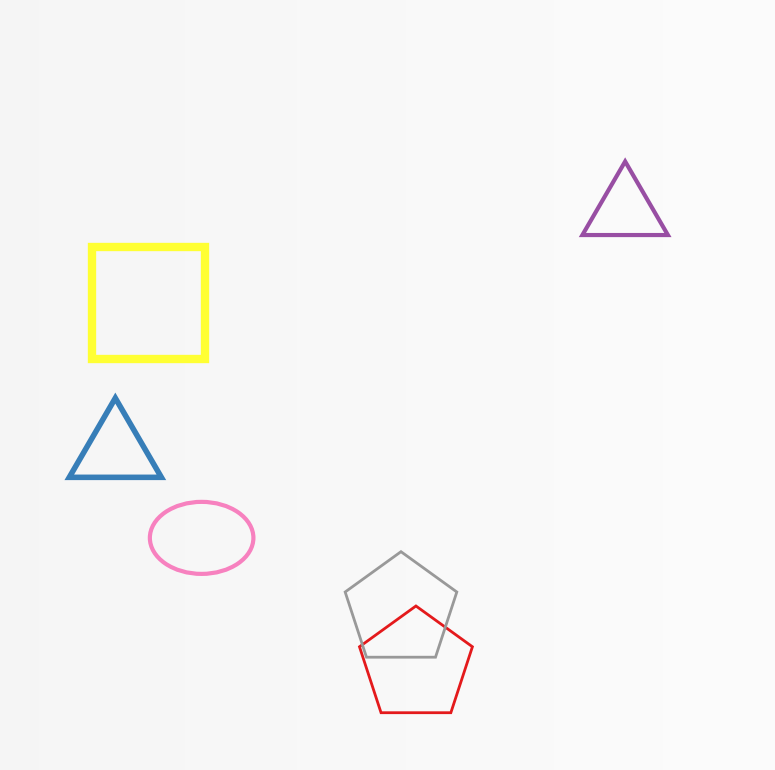[{"shape": "pentagon", "thickness": 1, "radius": 0.38, "center": [0.537, 0.136]}, {"shape": "triangle", "thickness": 2, "radius": 0.34, "center": [0.149, 0.414]}, {"shape": "triangle", "thickness": 1.5, "radius": 0.32, "center": [0.807, 0.727]}, {"shape": "square", "thickness": 3, "radius": 0.36, "center": [0.191, 0.607]}, {"shape": "oval", "thickness": 1.5, "radius": 0.33, "center": [0.26, 0.301]}, {"shape": "pentagon", "thickness": 1, "radius": 0.38, "center": [0.517, 0.208]}]